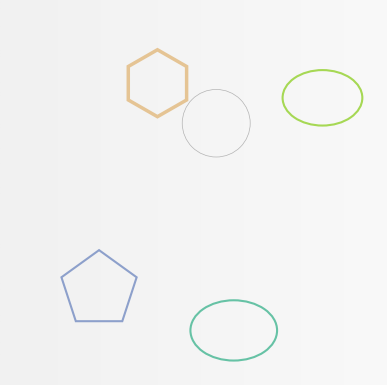[{"shape": "oval", "thickness": 1.5, "radius": 0.56, "center": [0.603, 0.142]}, {"shape": "pentagon", "thickness": 1.5, "radius": 0.51, "center": [0.256, 0.248]}, {"shape": "oval", "thickness": 1.5, "radius": 0.51, "center": [0.832, 0.746]}, {"shape": "hexagon", "thickness": 2.5, "radius": 0.43, "center": [0.406, 0.784]}, {"shape": "circle", "thickness": 0.5, "radius": 0.44, "center": [0.558, 0.68]}]